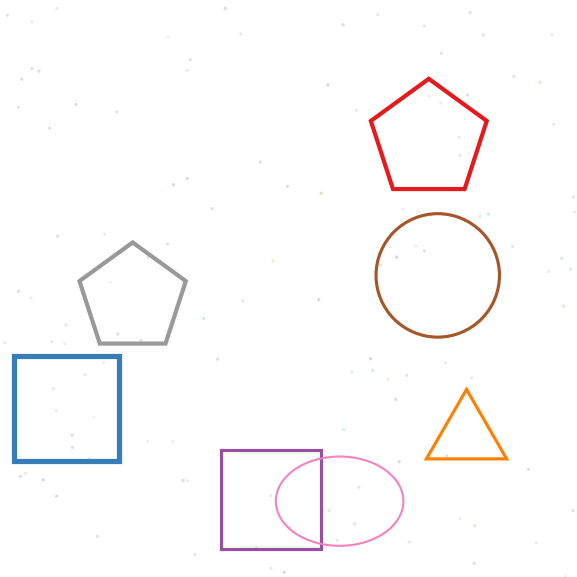[{"shape": "pentagon", "thickness": 2, "radius": 0.53, "center": [0.743, 0.757]}, {"shape": "square", "thickness": 2.5, "radius": 0.45, "center": [0.115, 0.292]}, {"shape": "square", "thickness": 1.5, "radius": 0.43, "center": [0.469, 0.134]}, {"shape": "triangle", "thickness": 1.5, "radius": 0.4, "center": [0.808, 0.245]}, {"shape": "circle", "thickness": 1.5, "radius": 0.53, "center": [0.758, 0.522]}, {"shape": "oval", "thickness": 1, "radius": 0.55, "center": [0.588, 0.131]}, {"shape": "pentagon", "thickness": 2, "radius": 0.48, "center": [0.23, 0.483]}]